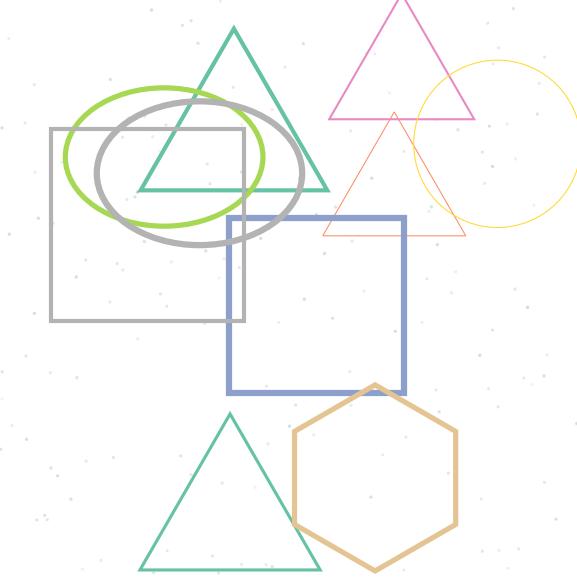[{"shape": "triangle", "thickness": 1.5, "radius": 0.9, "center": [0.398, 0.102]}, {"shape": "triangle", "thickness": 2, "radius": 0.93, "center": [0.405, 0.763]}, {"shape": "triangle", "thickness": 0.5, "radius": 0.72, "center": [0.683, 0.662]}, {"shape": "square", "thickness": 3, "radius": 0.76, "center": [0.549, 0.47]}, {"shape": "triangle", "thickness": 1, "radius": 0.72, "center": [0.696, 0.865]}, {"shape": "oval", "thickness": 2.5, "radius": 0.86, "center": [0.284, 0.727]}, {"shape": "circle", "thickness": 0.5, "radius": 0.72, "center": [0.861, 0.75]}, {"shape": "hexagon", "thickness": 2.5, "radius": 0.81, "center": [0.65, 0.172]}, {"shape": "square", "thickness": 2, "radius": 0.83, "center": [0.256, 0.61]}, {"shape": "oval", "thickness": 3, "radius": 0.89, "center": [0.345, 0.699]}]